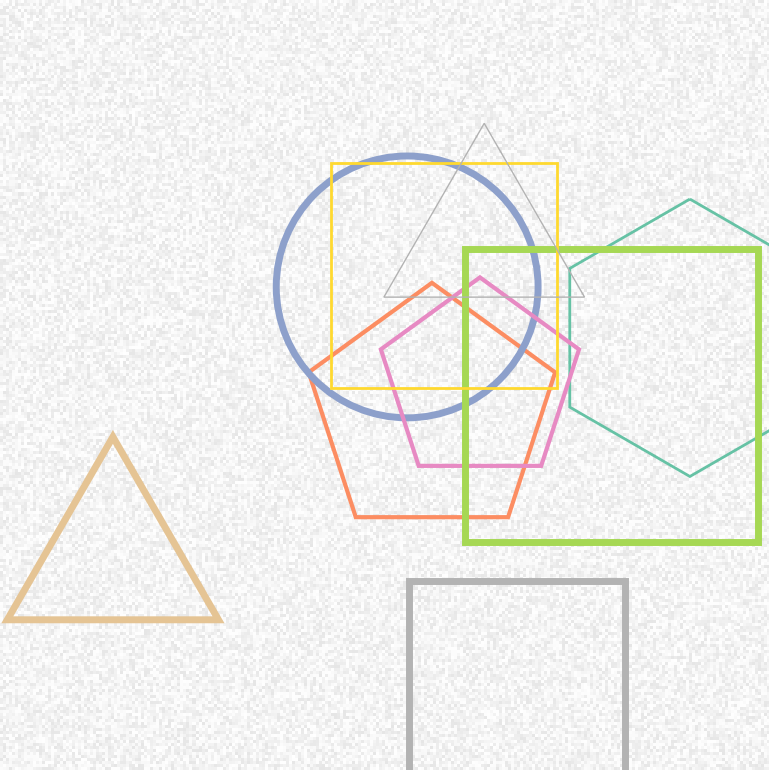[{"shape": "hexagon", "thickness": 1, "radius": 0.9, "center": [0.896, 0.561]}, {"shape": "pentagon", "thickness": 1.5, "radius": 0.84, "center": [0.561, 0.464]}, {"shape": "circle", "thickness": 2.5, "radius": 0.85, "center": [0.529, 0.627]}, {"shape": "pentagon", "thickness": 1.5, "radius": 0.68, "center": [0.623, 0.504]}, {"shape": "square", "thickness": 2.5, "radius": 0.95, "center": [0.795, 0.487]}, {"shape": "square", "thickness": 1, "radius": 0.73, "center": [0.577, 0.642]}, {"shape": "triangle", "thickness": 2.5, "radius": 0.79, "center": [0.147, 0.274]}, {"shape": "triangle", "thickness": 0.5, "radius": 0.75, "center": [0.629, 0.689]}, {"shape": "square", "thickness": 2.5, "radius": 0.7, "center": [0.671, 0.106]}]